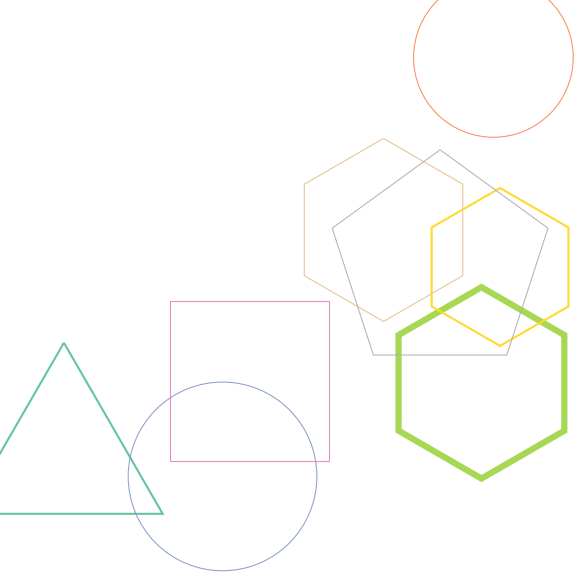[{"shape": "triangle", "thickness": 1, "radius": 0.99, "center": [0.111, 0.208]}, {"shape": "circle", "thickness": 0.5, "radius": 0.69, "center": [0.854, 0.9]}, {"shape": "circle", "thickness": 0.5, "radius": 0.82, "center": [0.385, 0.174]}, {"shape": "square", "thickness": 0.5, "radius": 0.69, "center": [0.432, 0.339]}, {"shape": "hexagon", "thickness": 3, "radius": 0.83, "center": [0.834, 0.336]}, {"shape": "hexagon", "thickness": 1, "radius": 0.68, "center": [0.866, 0.537]}, {"shape": "hexagon", "thickness": 0.5, "radius": 0.79, "center": [0.664, 0.601]}, {"shape": "pentagon", "thickness": 0.5, "radius": 0.98, "center": [0.762, 0.543]}]